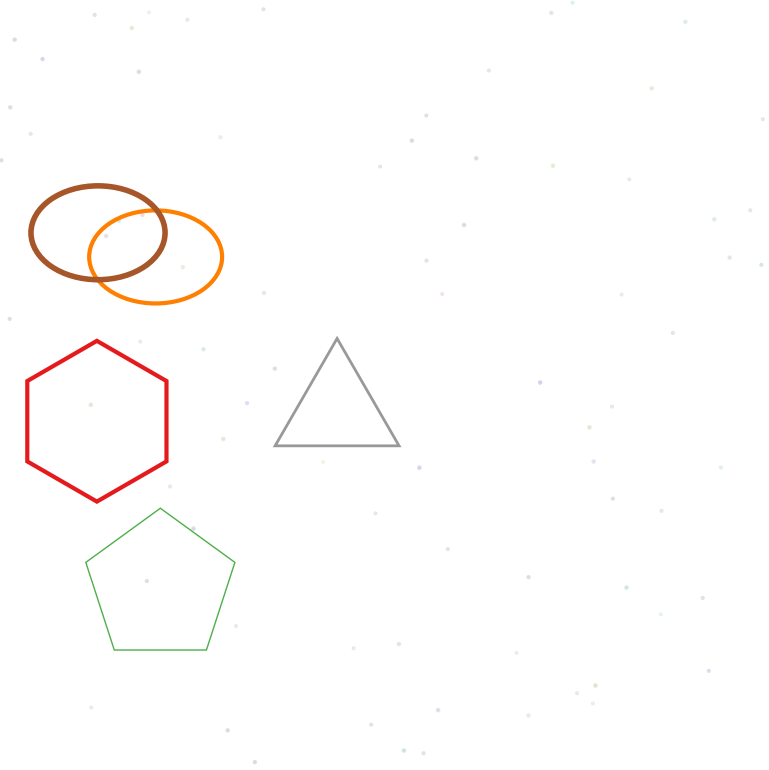[{"shape": "hexagon", "thickness": 1.5, "radius": 0.52, "center": [0.126, 0.453]}, {"shape": "pentagon", "thickness": 0.5, "radius": 0.51, "center": [0.208, 0.238]}, {"shape": "oval", "thickness": 1.5, "radius": 0.43, "center": [0.202, 0.666]}, {"shape": "oval", "thickness": 2, "radius": 0.44, "center": [0.127, 0.698]}, {"shape": "triangle", "thickness": 1, "radius": 0.46, "center": [0.438, 0.467]}]